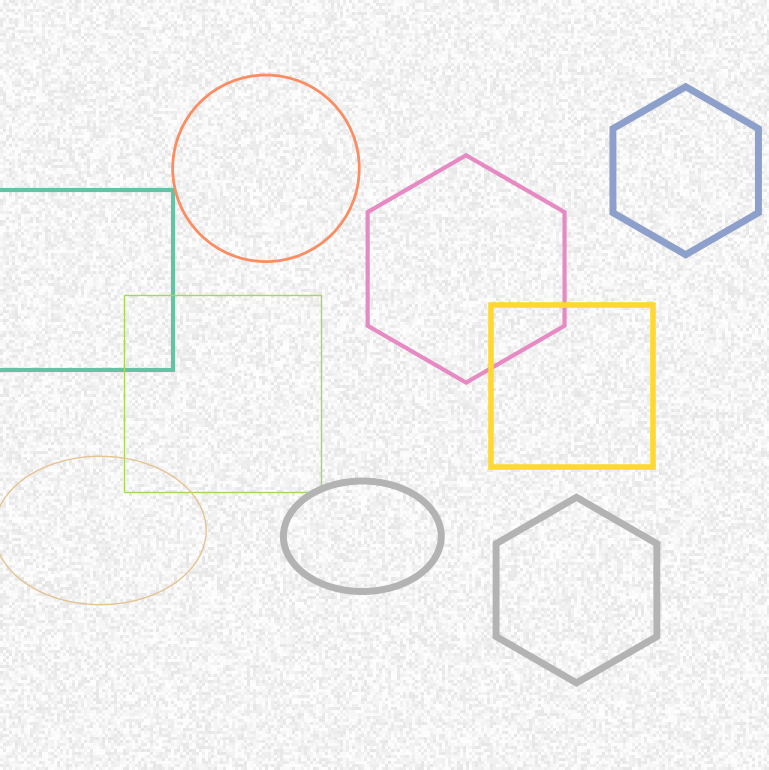[{"shape": "square", "thickness": 1.5, "radius": 0.58, "center": [0.108, 0.637]}, {"shape": "circle", "thickness": 1, "radius": 0.61, "center": [0.345, 0.781]}, {"shape": "hexagon", "thickness": 2.5, "radius": 0.55, "center": [0.891, 0.778]}, {"shape": "hexagon", "thickness": 1.5, "radius": 0.74, "center": [0.605, 0.651]}, {"shape": "square", "thickness": 0.5, "radius": 0.64, "center": [0.288, 0.489]}, {"shape": "square", "thickness": 2, "radius": 0.53, "center": [0.743, 0.499]}, {"shape": "oval", "thickness": 0.5, "radius": 0.69, "center": [0.13, 0.311]}, {"shape": "oval", "thickness": 2.5, "radius": 0.51, "center": [0.471, 0.304]}, {"shape": "hexagon", "thickness": 2.5, "radius": 0.6, "center": [0.749, 0.234]}]